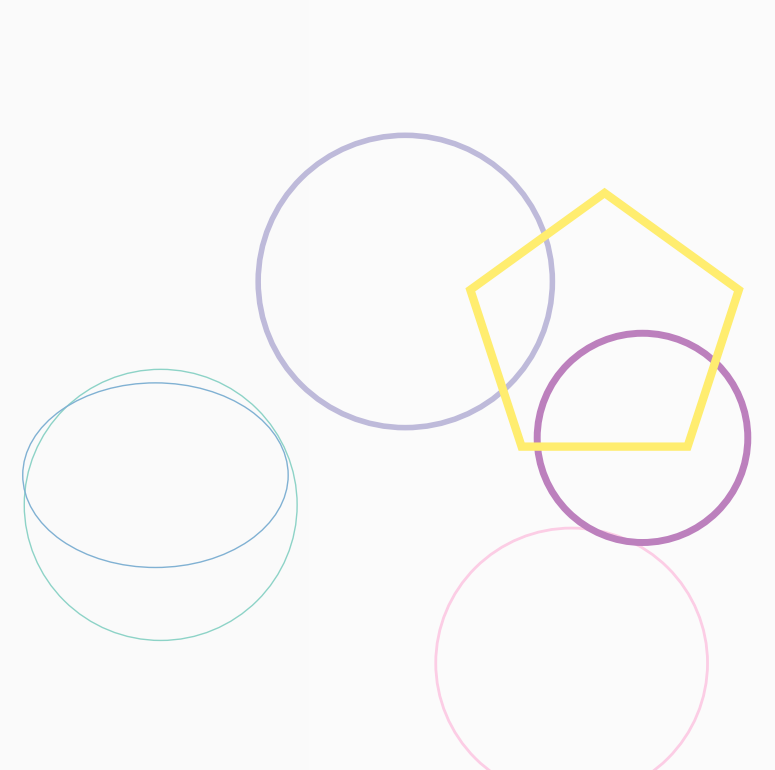[{"shape": "circle", "thickness": 0.5, "radius": 0.88, "center": [0.207, 0.344]}, {"shape": "circle", "thickness": 2, "radius": 0.95, "center": [0.523, 0.634]}, {"shape": "oval", "thickness": 0.5, "radius": 0.86, "center": [0.201, 0.383]}, {"shape": "circle", "thickness": 1, "radius": 0.88, "center": [0.738, 0.139]}, {"shape": "circle", "thickness": 2.5, "radius": 0.68, "center": [0.829, 0.431]}, {"shape": "pentagon", "thickness": 3, "radius": 0.91, "center": [0.78, 0.567]}]